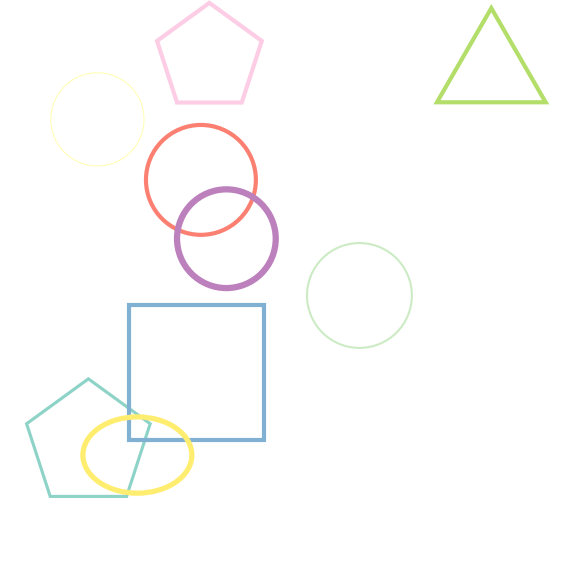[{"shape": "pentagon", "thickness": 1.5, "radius": 0.56, "center": [0.153, 0.231]}, {"shape": "circle", "thickness": 0.5, "radius": 0.4, "center": [0.169, 0.792]}, {"shape": "circle", "thickness": 2, "radius": 0.48, "center": [0.348, 0.688]}, {"shape": "square", "thickness": 2, "radius": 0.58, "center": [0.34, 0.354]}, {"shape": "triangle", "thickness": 2, "radius": 0.54, "center": [0.851, 0.876]}, {"shape": "pentagon", "thickness": 2, "radius": 0.48, "center": [0.363, 0.899]}, {"shape": "circle", "thickness": 3, "radius": 0.43, "center": [0.392, 0.586]}, {"shape": "circle", "thickness": 1, "radius": 0.45, "center": [0.622, 0.487]}, {"shape": "oval", "thickness": 2.5, "radius": 0.47, "center": [0.238, 0.211]}]